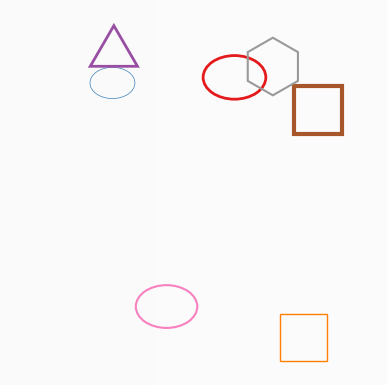[{"shape": "oval", "thickness": 2, "radius": 0.4, "center": [0.605, 0.799]}, {"shape": "oval", "thickness": 0.5, "radius": 0.29, "center": [0.29, 0.785]}, {"shape": "triangle", "thickness": 2, "radius": 0.35, "center": [0.294, 0.863]}, {"shape": "square", "thickness": 1, "radius": 0.3, "center": [0.783, 0.123]}, {"shape": "square", "thickness": 3, "radius": 0.31, "center": [0.821, 0.714]}, {"shape": "oval", "thickness": 1.5, "radius": 0.4, "center": [0.43, 0.204]}, {"shape": "hexagon", "thickness": 1.5, "radius": 0.37, "center": [0.704, 0.827]}]